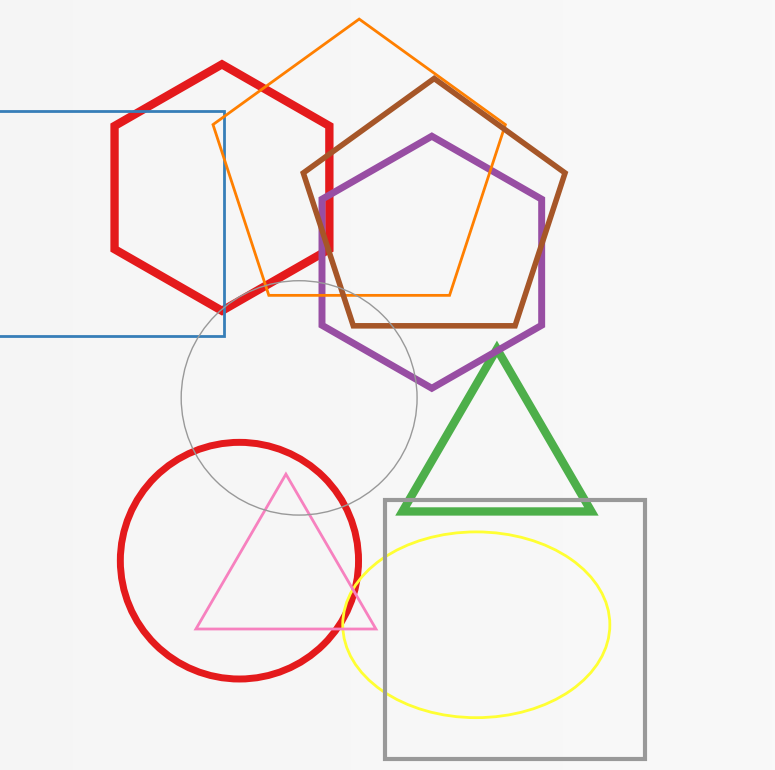[{"shape": "hexagon", "thickness": 3, "radius": 0.8, "center": [0.286, 0.756]}, {"shape": "circle", "thickness": 2.5, "radius": 0.77, "center": [0.309, 0.272]}, {"shape": "square", "thickness": 1, "radius": 0.73, "center": [0.143, 0.71]}, {"shape": "triangle", "thickness": 3, "radius": 0.7, "center": [0.641, 0.406]}, {"shape": "hexagon", "thickness": 2.5, "radius": 0.82, "center": [0.557, 0.659]}, {"shape": "pentagon", "thickness": 1, "radius": 0.99, "center": [0.463, 0.777]}, {"shape": "oval", "thickness": 1, "radius": 0.86, "center": [0.615, 0.189]}, {"shape": "pentagon", "thickness": 2, "radius": 0.89, "center": [0.56, 0.721]}, {"shape": "triangle", "thickness": 1, "radius": 0.67, "center": [0.369, 0.25]}, {"shape": "circle", "thickness": 0.5, "radius": 0.76, "center": [0.386, 0.483]}, {"shape": "square", "thickness": 1.5, "radius": 0.84, "center": [0.665, 0.183]}]